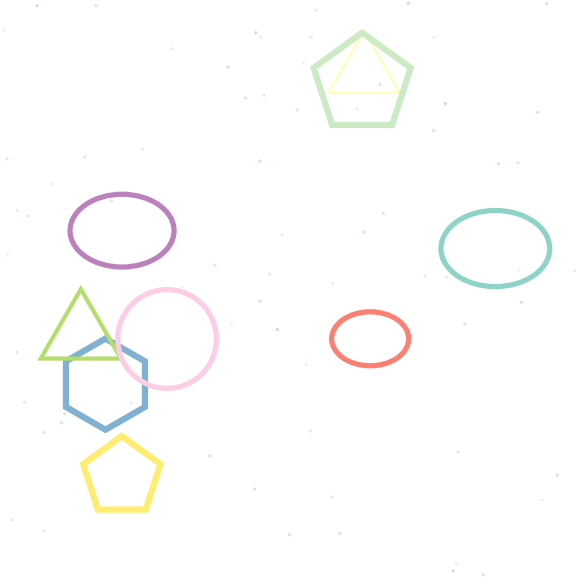[{"shape": "oval", "thickness": 2.5, "radius": 0.47, "center": [0.858, 0.569]}, {"shape": "triangle", "thickness": 1, "radius": 0.35, "center": [0.631, 0.874]}, {"shape": "oval", "thickness": 2.5, "radius": 0.33, "center": [0.641, 0.412]}, {"shape": "hexagon", "thickness": 3, "radius": 0.39, "center": [0.183, 0.334]}, {"shape": "triangle", "thickness": 2, "radius": 0.4, "center": [0.14, 0.418]}, {"shape": "circle", "thickness": 2.5, "radius": 0.43, "center": [0.289, 0.412]}, {"shape": "oval", "thickness": 2.5, "radius": 0.45, "center": [0.211, 0.6]}, {"shape": "pentagon", "thickness": 3, "radius": 0.44, "center": [0.627, 0.854]}, {"shape": "pentagon", "thickness": 3, "radius": 0.35, "center": [0.211, 0.174]}]